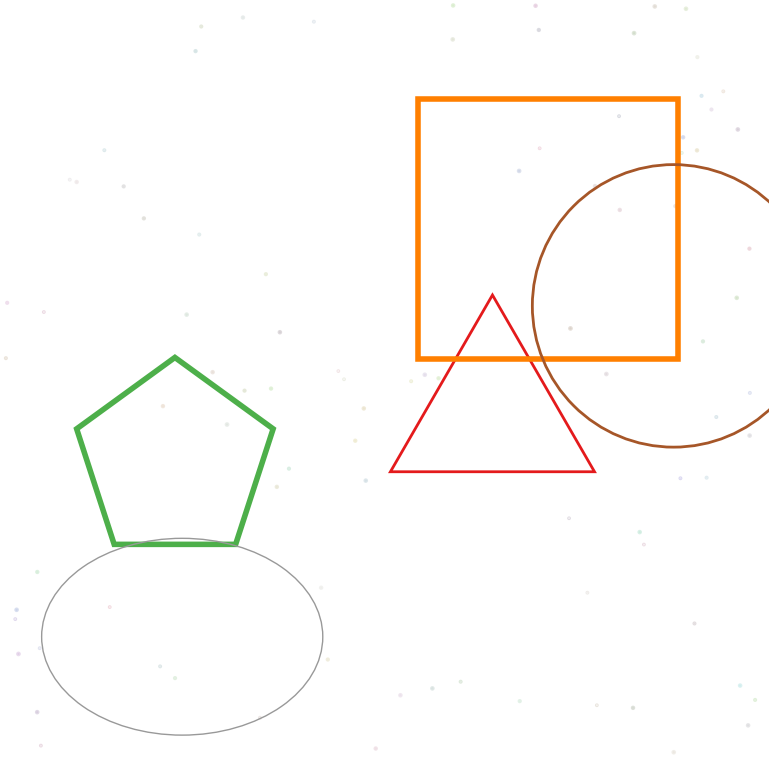[{"shape": "triangle", "thickness": 1, "radius": 0.77, "center": [0.64, 0.464]}, {"shape": "pentagon", "thickness": 2, "radius": 0.67, "center": [0.227, 0.402]}, {"shape": "square", "thickness": 2, "radius": 0.84, "center": [0.711, 0.702]}, {"shape": "circle", "thickness": 1, "radius": 0.92, "center": [0.875, 0.603]}, {"shape": "oval", "thickness": 0.5, "radius": 0.91, "center": [0.237, 0.173]}]